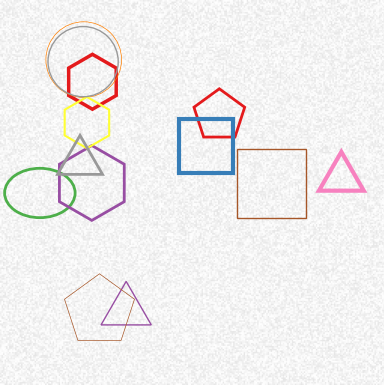[{"shape": "pentagon", "thickness": 2, "radius": 0.35, "center": [0.57, 0.7]}, {"shape": "hexagon", "thickness": 2.5, "radius": 0.36, "center": [0.24, 0.788]}, {"shape": "square", "thickness": 3, "radius": 0.35, "center": [0.535, 0.621]}, {"shape": "oval", "thickness": 2, "radius": 0.46, "center": [0.104, 0.499]}, {"shape": "hexagon", "thickness": 2, "radius": 0.49, "center": [0.239, 0.525]}, {"shape": "triangle", "thickness": 1, "radius": 0.38, "center": [0.328, 0.194]}, {"shape": "circle", "thickness": 0.5, "radius": 0.49, "center": [0.217, 0.845]}, {"shape": "hexagon", "thickness": 1.5, "radius": 0.33, "center": [0.226, 0.682]}, {"shape": "pentagon", "thickness": 0.5, "radius": 0.48, "center": [0.258, 0.193]}, {"shape": "square", "thickness": 1, "radius": 0.45, "center": [0.706, 0.524]}, {"shape": "triangle", "thickness": 3, "radius": 0.34, "center": [0.887, 0.538]}, {"shape": "triangle", "thickness": 2, "radius": 0.34, "center": [0.208, 0.581]}, {"shape": "circle", "thickness": 1, "radius": 0.46, "center": [0.216, 0.84]}]